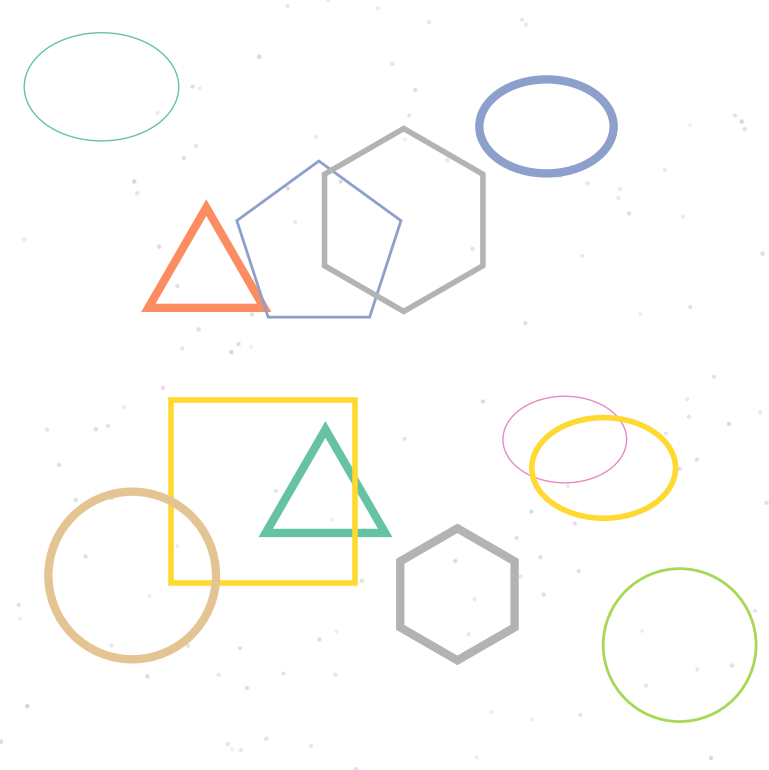[{"shape": "oval", "thickness": 0.5, "radius": 0.5, "center": [0.132, 0.887]}, {"shape": "triangle", "thickness": 3, "radius": 0.45, "center": [0.423, 0.353]}, {"shape": "triangle", "thickness": 3, "radius": 0.43, "center": [0.268, 0.644]}, {"shape": "oval", "thickness": 3, "radius": 0.44, "center": [0.71, 0.836]}, {"shape": "pentagon", "thickness": 1, "radius": 0.56, "center": [0.414, 0.679]}, {"shape": "oval", "thickness": 0.5, "radius": 0.4, "center": [0.733, 0.429]}, {"shape": "circle", "thickness": 1, "radius": 0.5, "center": [0.883, 0.162]}, {"shape": "oval", "thickness": 2, "radius": 0.47, "center": [0.784, 0.392]}, {"shape": "square", "thickness": 2, "radius": 0.6, "center": [0.341, 0.362]}, {"shape": "circle", "thickness": 3, "radius": 0.54, "center": [0.172, 0.253]}, {"shape": "hexagon", "thickness": 3, "radius": 0.43, "center": [0.594, 0.228]}, {"shape": "hexagon", "thickness": 2, "radius": 0.59, "center": [0.524, 0.714]}]